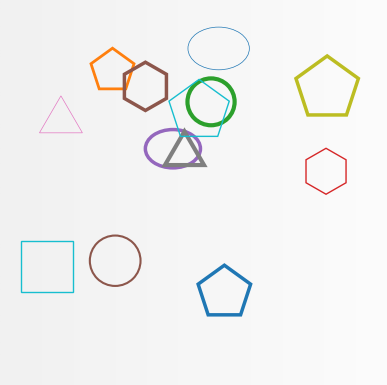[{"shape": "oval", "thickness": 0.5, "radius": 0.4, "center": [0.564, 0.874]}, {"shape": "pentagon", "thickness": 2.5, "radius": 0.36, "center": [0.579, 0.24]}, {"shape": "pentagon", "thickness": 2, "radius": 0.29, "center": [0.29, 0.816]}, {"shape": "circle", "thickness": 3, "radius": 0.3, "center": [0.545, 0.736]}, {"shape": "hexagon", "thickness": 1, "radius": 0.3, "center": [0.841, 0.555]}, {"shape": "oval", "thickness": 2.5, "radius": 0.36, "center": [0.446, 0.614]}, {"shape": "hexagon", "thickness": 2.5, "radius": 0.31, "center": [0.375, 0.776]}, {"shape": "circle", "thickness": 1.5, "radius": 0.33, "center": [0.297, 0.323]}, {"shape": "triangle", "thickness": 0.5, "radius": 0.32, "center": [0.157, 0.687]}, {"shape": "triangle", "thickness": 3, "radius": 0.29, "center": [0.476, 0.6]}, {"shape": "pentagon", "thickness": 2.5, "radius": 0.42, "center": [0.844, 0.77]}, {"shape": "pentagon", "thickness": 1, "radius": 0.41, "center": [0.514, 0.712]}, {"shape": "square", "thickness": 1, "radius": 0.33, "center": [0.121, 0.307]}]